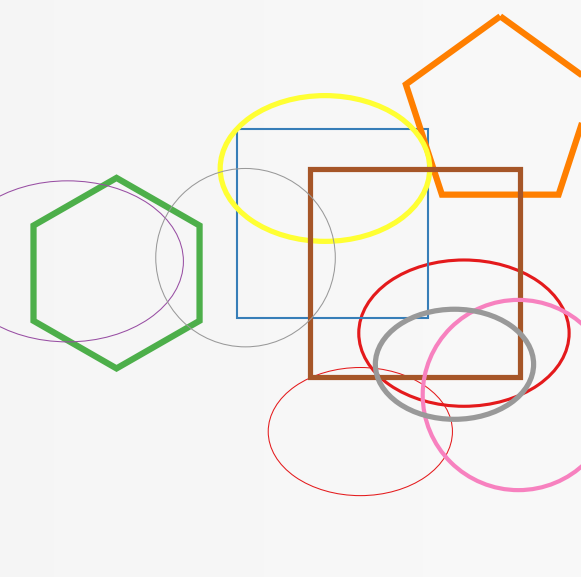[{"shape": "oval", "thickness": 1.5, "radius": 0.9, "center": [0.798, 0.422]}, {"shape": "oval", "thickness": 0.5, "radius": 0.79, "center": [0.62, 0.252]}, {"shape": "square", "thickness": 1, "radius": 0.82, "center": [0.572, 0.612]}, {"shape": "hexagon", "thickness": 3, "radius": 0.82, "center": [0.2, 0.526]}, {"shape": "oval", "thickness": 0.5, "radius": 1.0, "center": [0.116, 0.547]}, {"shape": "pentagon", "thickness": 3, "radius": 0.85, "center": [0.861, 0.8]}, {"shape": "oval", "thickness": 2.5, "radius": 0.9, "center": [0.559, 0.707]}, {"shape": "square", "thickness": 2.5, "radius": 0.9, "center": [0.715, 0.526]}, {"shape": "circle", "thickness": 2, "radius": 0.82, "center": [0.892, 0.315]}, {"shape": "oval", "thickness": 2.5, "radius": 0.68, "center": [0.782, 0.368]}, {"shape": "circle", "thickness": 0.5, "radius": 0.77, "center": [0.422, 0.553]}]